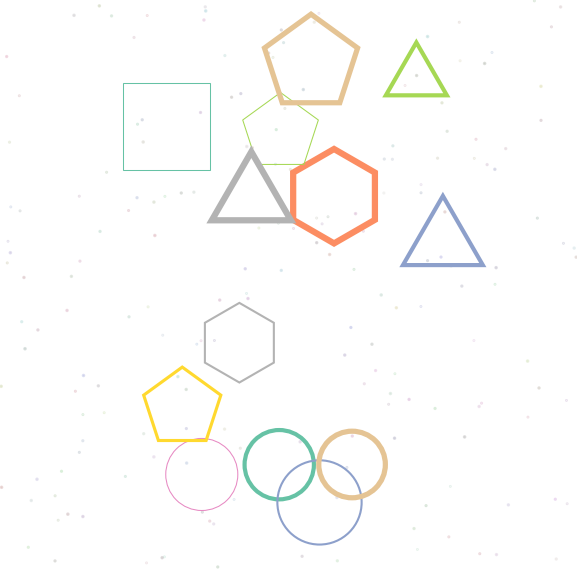[{"shape": "circle", "thickness": 2, "radius": 0.3, "center": [0.484, 0.194]}, {"shape": "square", "thickness": 0.5, "radius": 0.38, "center": [0.288, 0.781]}, {"shape": "hexagon", "thickness": 3, "radius": 0.41, "center": [0.578, 0.659]}, {"shape": "circle", "thickness": 1, "radius": 0.36, "center": [0.553, 0.129]}, {"shape": "triangle", "thickness": 2, "radius": 0.4, "center": [0.767, 0.58]}, {"shape": "circle", "thickness": 0.5, "radius": 0.31, "center": [0.349, 0.178]}, {"shape": "triangle", "thickness": 2, "radius": 0.31, "center": [0.721, 0.865]}, {"shape": "pentagon", "thickness": 0.5, "radius": 0.34, "center": [0.486, 0.77]}, {"shape": "pentagon", "thickness": 1.5, "radius": 0.35, "center": [0.316, 0.293]}, {"shape": "circle", "thickness": 2.5, "radius": 0.29, "center": [0.61, 0.195]}, {"shape": "pentagon", "thickness": 2.5, "radius": 0.42, "center": [0.539, 0.89]}, {"shape": "hexagon", "thickness": 1, "radius": 0.34, "center": [0.414, 0.406]}, {"shape": "triangle", "thickness": 3, "radius": 0.4, "center": [0.435, 0.657]}]